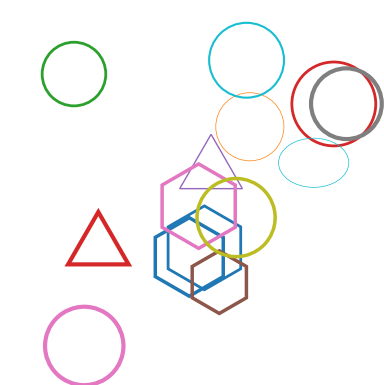[{"shape": "hexagon", "thickness": 2, "radius": 0.54, "center": [0.531, 0.356]}, {"shape": "hexagon", "thickness": 2.5, "radius": 0.51, "center": [0.492, 0.333]}, {"shape": "circle", "thickness": 0.5, "radius": 0.44, "center": [0.649, 0.671]}, {"shape": "circle", "thickness": 2, "radius": 0.41, "center": [0.192, 0.808]}, {"shape": "triangle", "thickness": 3, "radius": 0.45, "center": [0.255, 0.359]}, {"shape": "circle", "thickness": 2, "radius": 0.54, "center": [0.867, 0.73]}, {"shape": "triangle", "thickness": 1, "radius": 0.47, "center": [0.548, 0.557]}, {"shape": "hexagon", "thickness": 2.5, "radius": 0.41, "center": [0.57, 0.267]}, {"shape": "hexagon", "thickness": 2.5, "radius": 0.55, "center": [0.516, 0.465]}, {"shape": "circle", "thickness": 3, "radius": 0.51, "center": [0.219, 0.101]}, {"shape": "circle", "thickness": 3, "radius": 0.46, "center": [0.9, 0.731]}, {"shape": "circle", "thickness": 2.5, "radius": 0.51, "center": [0.613, 0.435]}, {"shape": "circle", "thickness": 1.5, "radius": 0.49, "center": [0.64, 0.844]}, {"shape": "oval", "thickness": 0.5, "radius": 0.46, "center": [0.815, 0.577]}]